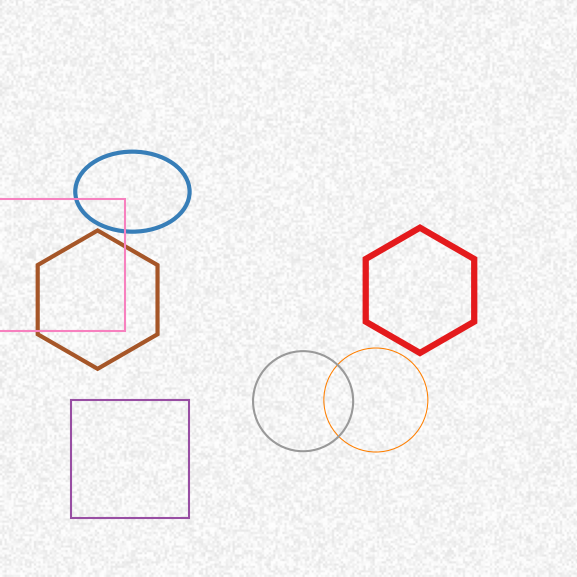[{"shape": "hexagon", "thickness": 3, "radius": 0.54, "center": [0.727, 0.496]}, {"shape": "oval", "thickness": 2, "radius": 0.49, "center": [0.229, 0.667]}, {"shape": "square", "thickness": 1, "radius": 0.51, "center": [0.225, 0.204]}, {"shape": "circle", "thickness": 0.5, "radius": 0.45, "center": [0.651, 0.306]}, {"shape": "hexagon", "thickness": 2, "radius": 0.6, "center": [0.169, 0.48]}, {"shape": "square", "thickness": 1, "radius": 0.57, "center": [0.102, 0.54]}, {"shape": "circle", "thickness": 1, "radius": 0.43, "center": [0.525, 0.304]}]